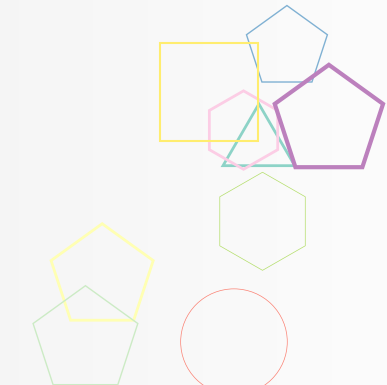[{"shape": "triangle", "thickness": 2, "radius": 0.53, "center": [0.668, 0.623]}, {"shape": "pentagon", "thickness": 2, "radius": 0.69, "center": [0.264, 0.28]}, {"shape": "circle", "thickness": 0.5, "radius": 0.69, "center": [0.604, 0.112]}, {"shape": "pentagon", "thickness": 1, "radius": 0.55, "center": [0.74, 0.876]}, {"shape": "hexagon", "thickness": 0.5, "radius": 0.64, "center": [0.677, 0.425]}, {"shape": "hexagon", "thickness": 2, "radius": 0.51, "center": [0.628, 0.662]}, {"shape": "pentagon", "thickness": 3, "radius": 0.73, "center": [0.849, 0.685]}, {"shape": "pentagon", "thickness": 1, "radius": 0.71, "center": [0.221, 0.116]}, {"shape": "square", "thickness": 1.5, "radius": 0.64, "center": [0.54, 0.762]}]